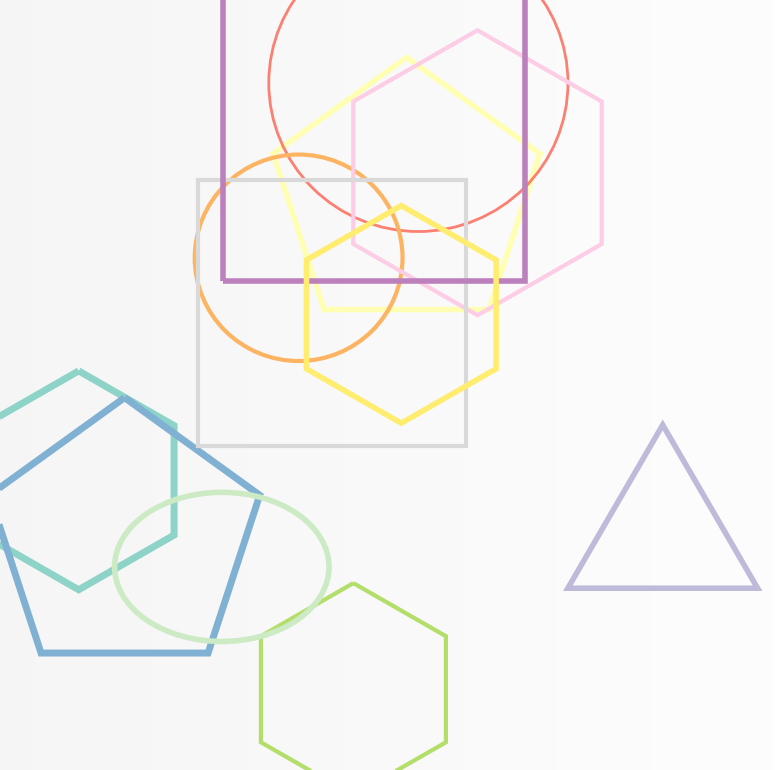[{"shape": "hexagon", "thickness": 2.5, "radius": 0.71, "center": [0.102, 0.376]}, {"shape": "pentagon", "thickness": 2, "radius": 0.91, "center": [0.525, 0.744]}, {"shape": "triangle", "thickness": 2, "radius": 0.71, "center": [0.855, 0.307]}, {"shape": "circle", "thickness": 1, "radius": 0.97, "center": [0.54, 0.892]}, {"shape": "pentagon", "thickness": 2.5, "radius": 0.92, "center": [0.161, 0.3]}, {"shape": "circle", "thickness": 1.5, "radius": 0.67, "center": [0.385, 0.665]}, {"shape": "hexagon", "thickness": 1.5, "radius": 0.69, "center": [0.456, 0.105]}, {"shape": "hexagon", "thickness": 1.5, "radius": 0.93, "center": [0.616, 0.776]}, {"shape": "square", "thickness": 1.5, "radius": 0.86, "center": [0.428, 0.593]}, {"shape": "square", "thickness": 2, "radius": 0.97, "center": [0.483, 0.83]}, {"shape": "oval", "thickness": 2, "radius": 0.69, "center": [0.286, 0.264]}, {"shape": "hexagon", "thickness": 2, "radius": 0.71, "center": [0.518, 0.592]}]